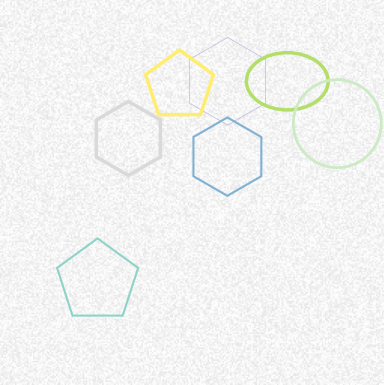[{"shape": "pentagon", "thickness": 1.5, "radius": 0.55, "center": [0.253, 0.27]}, {"shape": "hexagon", "thickness": 0.5, "radius": 0.57, "center": [0.591, 0.789]}, {"shape": "hexagon", "thickness": 1.5, "radius": 0.51, "center": [0.591, 0.593]}, {"shape": "oval", "thickness": 2.5, "radius": 0.53, "center": [0.746, 0.789]}, {"shape": "hexagon", "thickness": 2.5, "radius": 0.48, "center": [0.334, 0.64]}, {"shape": "circle", "thickness": 2, "radius": 0.57, "center": [0.876, 0.679]}, {"shape": "pentagon", "thickness": 2.5, "radius": 0.46, "center": [0.466, 0.777]}]